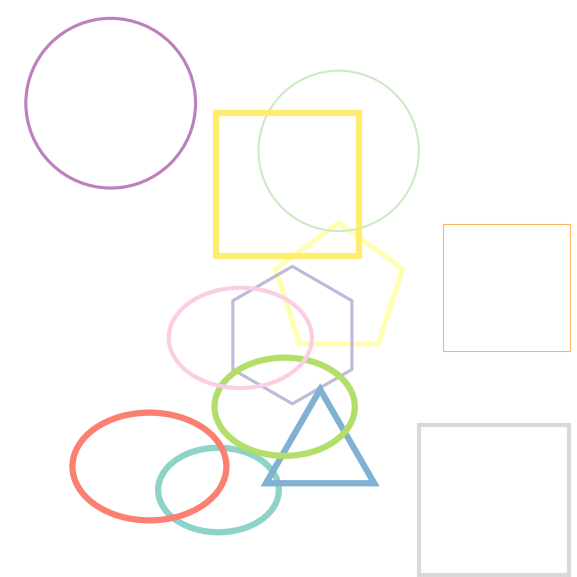[{"shape": "oval", "thickness": 3, "radius": 0.52, "center": [0.378, 0.151]}, {"shape": "pentagon", "thickness": 2.5, "radius": 0.58, "center": [0.587, 0.498]}, {"shape": "hexagon", "thickness": 1.5, "radius": 0.6, "center": [0.506, 0.419]}, {"shape": "oval", "thickness": 3, "radius": 0.67, "center": [0.259, 0.191]}, {"shape": "triangle", "thickness": 3, "radius": 0.54, "center": [0.554, 0.216]}, {"shape": "square", "thickness": 0.5, "radius": 0.55, "center": [0.877, 0.501]}, {"shape": "oval", "thickness": 3, "radius": 0.61, "center": [0.493, 0.295]}, {"shape": "oval", "thickness": 2, "radius": 0.62, "center": [0.416, 0.414]}, {"shape": "square", "thickness": 2, "radius": 0.65, "center": [0.855, 0.133]}, {"shape": "circle", "thickness": 1.5, "radius": 0.73, "center": [0.192, 0.82]}, {"shape": "circle", "thickness": 1, "radius": 0.69, "center": [0.586, 0.738]}, {"shape": "square", "thickness": 3, "radius": 0.62, "center": [0.498, 0.68]}]